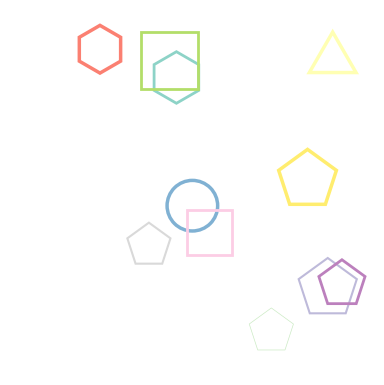[{"shape": "hexagon", "thickness": 2, "radius": 0.33, "center": [0.458, 0.799]}, {"shape": "triangle", "thickness": 2.5, "radius": 0.35, "center": [0.864, 0.847]}, {"shape": "pentagon", "thickness": 1.5, "radius": 0.4, "center": [0.851, 0.25]}, {"shape": "hexagon", "thickness": 2.5, "radius": 0.31, "center": [0.26, 0.872]}, {"shape": "circle", "thickness": 2.5, "radius": 0.33, "center": [0.5, 0.466]}, {"shape": "square", "thickness": 2, "radius": 0.37, "center": [0.441, 0.843]}, {"shape": "square", "thickness": 2, "radius": 0.3, "center": [0.544, 0.396]}, {"shape": "pentagon", "thickness": 1.5, "radius": 0.29, "center": [0.387, 0.363]}, {"shape": "pentagon", "thickness": 2, "radius": 0.32, "center": [0.888, 0.262]}, {"shape": "pentagon", "thickness": 0.5, "radius": 0.3, "center": [0.705, 0.14]}, {"shape": "pentagon", "thickness": 2.5, "radius": 0.39, "center": [0.799, 0.533]}]